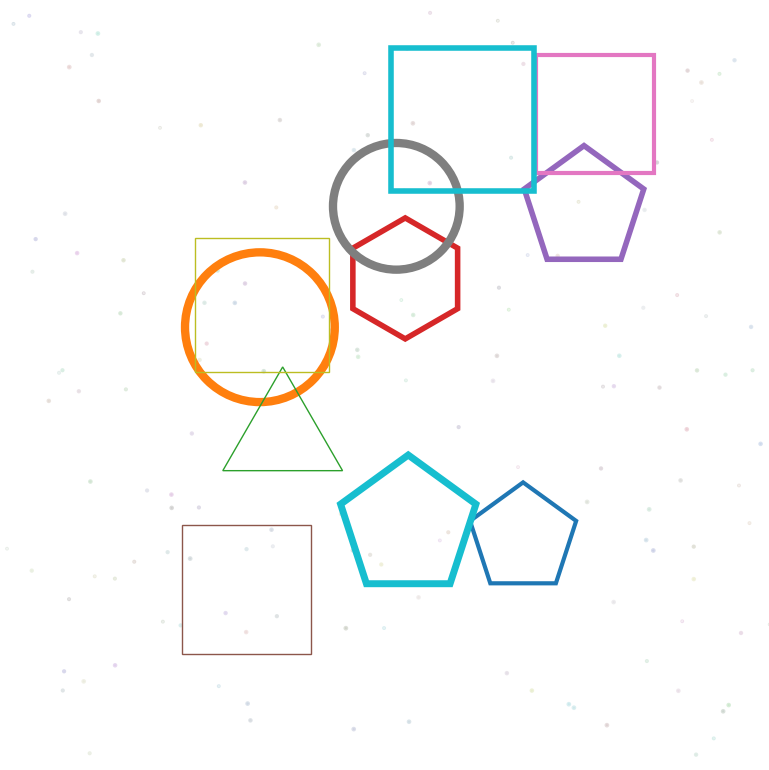[{"shape": "pentagon", "thickness": 1.5, "radius": 0.36, "center": [0.679, 0.301]}, {"shape": "circle", "thickness": 3, "radius": 0.49, "center": [0.338, 0.575]}, {"shape": "triangle", "thickness": 0.5, "radius": 0.45, "center": [0.367, 0.434]}, {"shape": "hexagon", "thickness": 2, "radius": 0.39, "center": [0.526, 0.638]}, {"shape": "pentagon", "thickness": 2, "radius": 0.41, "center": [0.758, 0.729]}, {"shape": "square", "thickness": 0.5, "radius": 0.42, "center": [0.32, 0.234]}, {"shape": "square", "thickness": 1.5, "radius": 0.38, "center": [0.773, 0.852]}, {"shape": "circle", "thickness": 3, "radius": 0.41, "center": [0.515, 0.732]}, {"shape": "square", "thickness": 0.5, "radius": 0.43, "center": [0.34, 0.604]}, {"shape": "pentagon", "thickness": 2.5, "radius": 0.46, "center": [0.53, 0.317]}, {"shape": "square", "thickness": 2, "radius": 0.46, "center": [0.601, 0.845]}]